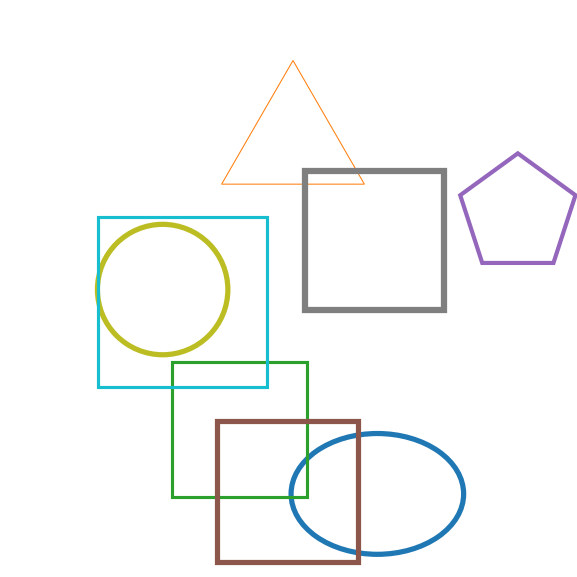[{"shape": "oval", "thickness": 2.5, "radius": 0.75, "center": [0.653, 0.144]}, {"shape": "triangle", "thickness": 0.5, "radius": 0.71, "center": [0.507, 0.752]}, {"shape": "square", "thickness": 1.5, "radius": 0.59, "center": [0.414, 0.256]}, {"shape": "pentagon", "thickness": 2, "radius": 0.52, "center": [0.897, 0.629]}, {"shape": "square", "thickness": 2.5, "radius": 0.61, "center": [0.499, 0.148]}, {"shape": "square", "thickness": 3, "radius": 0.6, "center": [0.648, 0.583]}, {"shape": "circle", "thickness": 2.5, "radius": 0.56, "center": [0.282, 0.498]}, {"shape": "square", "thickness": 1.5, "radius": 0.73, "center": [0.316, 0.476]}]